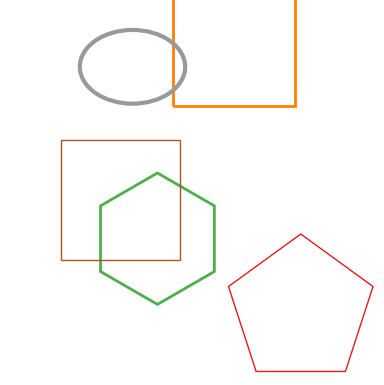[{"shape": "pentagon", "thickness": 1, "radius": 0.99, "center": [0.781, 0.195]}, {"shape": "hexagon", "thickness": 2, "radius": 0.85, "center": [0.409, 0.38]}, {"shape": "square", "thickness": 2, "radius": 0.79, "center": [0.607, 0.882]}, {"shape": "square", "thickness": 1, "radius": 0.78, "center": [0.313, 0.481]}, {"shape": "oval", "thickness": 3, "radius": 0.68, "center": [0.344, 0.826]}]